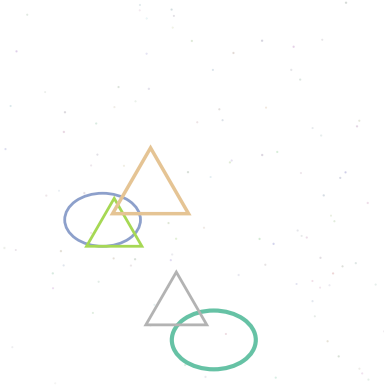[{"shape": "oval", "thickness": 3, "radius": 0.55, "center": [0.555, 0.117]}, {"shape": "oval", "thickness": 2, "radius": 0.49, "center": [0.266, 0.429]}, {"shape": "triangle", "thickness": 2, "radius": 0.41, "center": [0.297, 0.402]}, {"shape": "triangle", "thickness": 2.5, "radius": 0.57, "center": [0.391, 0.502]}, {"shape": "triangle", "thickness": 2, "radius": 0.46, "center": [0.458, 0.202]}]